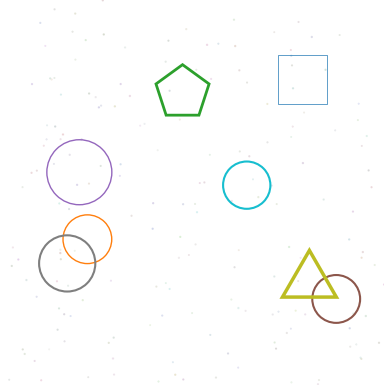[{"shape": "square", "thickness": 0.5, "radius": 0.32, "center": [0.786, 0.793]}, {"shape": "circle", "thickness": 1, "radius": 0.32, "center": [0.227, 0.379]}, {"shape": "pentagon", "thickness": 2, "radius": 0.36, "center": [0.474, 0.76]}, {"shape": "circle", "thickness": 1, "radius": 0.42, "center": [0.206, 0.553]}, {"shape": "circle", "thickness": 1.5, "radius": 0.31, "center": [0.873, 0.224]}, {"shape": "circle", "thickness": 1.5, "radius": 0.37, "center": [0.175, 0.316]}, {"shape": "triangle", "thickness": 2.5, "radius": 0.4, "center": [0.804, 0.269]}, {"shape": "circle", "thickness": 1.5, "radius": 0.31, "center": [0.641, 0.519]}]